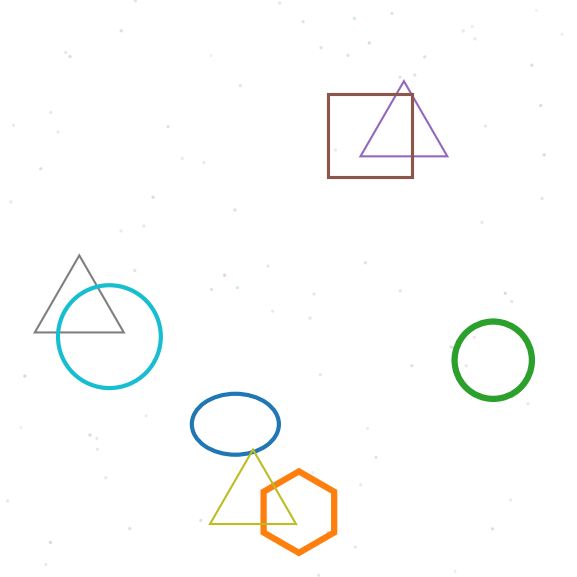[{"shape": "oval", "thickness": 2, "radius": 0.38, "center": [0.408, 0.265]}, {"shape": "hexagon", "thickness": 3, "radius": 0.35, "center": [0.518, 0.112]}, {"shape": "circle", "thickness": 3, "radius": 0.33, "center": [0.854, 0.375]}, {"shape": "triangle", "thickness": 1, "radius": 0.43, "center": [0.699, 0.772]}, {"shape": "square", "thickness": 1.5, "radius": 0.36, "center": [0.641, 0.764]}, {"shape": "triangle", "thickness": 1, "radius": 0.44, "center": [0.137, 0.468]}, {"shape": "triangle", "thickness": 1, "radius": 0.43, "center": [0.438, 0.135]}, {"shape": "circle", "thickness": 2, "radius": 0.45, "center": [0.189, 0.416]}]